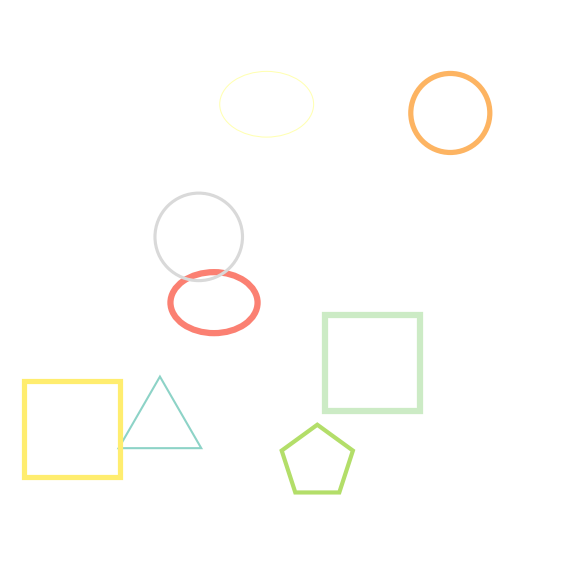[{"shape": "triangle", "thickness": 1, "radius": 0.41, "center": [0.277, 0.264]}, {"shape": "oval", "thickness": 0.5, "radius": 0.41, "center": [0.462, 0.819]}, {"shape": "oval", "thickness": 3, "radius": 0.38, "center": [0.371, 0.475]}, {"shape": "circle", "thickness": 2.5, "radius": 0.34, "center": [0.78, 0.804]}, {"shape": "pentagon", "thickness": 2, "radius": 0.32, "center": [0.549, 0.199]}, {"shape": "circle", "thickness": 1.5, "radius": 0.38, "center": [0.344, 0.589]}, {"shape": "square", "thickness": 3, "radius": 0.41, "center": [0.645, 0.37]}, {"shape": "square", "thickness": 2.5, "radius": 0.41, "center": [0.125, 0.257]}]